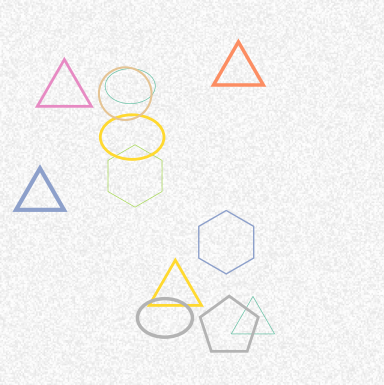[{"shape": "oval", "thickness": 0.5, "radius": 0.33, "center": [0.338, 0.776]}, {"shape": "triangle", "thickness": 0.5, "radius": 0.32, "center": [0.657, 0.165]}, {"shape": "triangle", "thickness": 2.5, "radius": 0.37, "center": [0.619, 0.817]}, {"shape": "hexagon", "thickness": 1, "radius": 0.41, "center": [0.588, 0.371]}, {"shape": "triangle", "thickness": 3, "radius": 0.36, "center": [0.104, 0.491]}, {"shape": "triangle", "thickness": 2, "radius": 0.41, "center": [0.167, 0.764]}, {"shape": "hexagon", "thickness": 0.5, "radius": 0.41, "center": [0.351, 0.543]}, {"shape": "triangle", "thickness": 2, "radius": 0.39, "center": [0.455, 0.246]}, {"shape": "oval", "thickness": 2, "radius": 0.41, "center": [0.343, 0.644]}, {"shape": "circle", "thickness": 1.5, "radius": 0.34, "center": [0.325, 0.757]}, {"shape": "oval", "thickness": 2.5, "radius": 0.36, "center": [0.428, 0.174]}, {"shape": "pentagon", "thickness": 2, "radius": 0.4, "center": [0.595, 0.152]}]